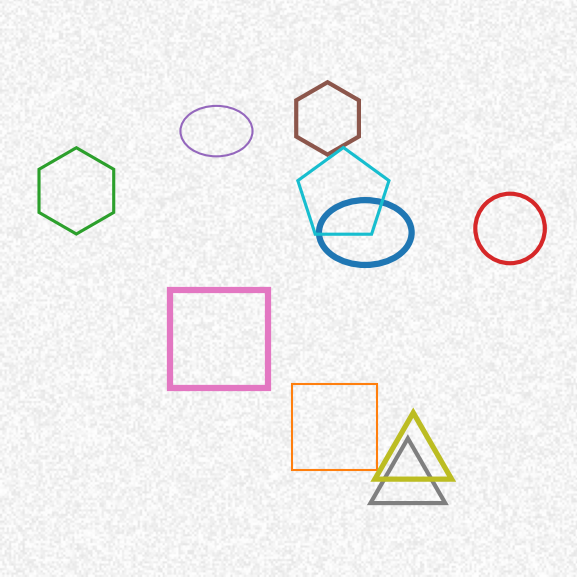[{"shape": "oval", "thickness": 3, "radius": 0.4, "center": [0.633, 0.596]}, {"shape": "square", "thickness": 1, "radius": 0.37, "center": [0.579, 0.259]}, {"shape": "hexagon", "thickness": 1.5, "radius": 0.37, "center": [0.132, 0.669]}, {"shape": "circle", "thickness": 2, "radius": 0.3, "center": [0.883, 0.604]}, {"shape": "oval", "thickness": 1, "radius": 0.31, "center": [0.375, 0.772]}, {"shape": "hexagon", "thickness": 2, "radius": 0.31, "center": [0.567, 0.794]}, {"shape": "square", "thickness": 3, "radius": 0.43, "center": [0.379, 0.412]}, {"shape": "triangle", "thickness": 2, "radius": 0.37, "center": [0.706, 0.165]}, {"shape": "triangle", "thickness": 2.5, "radius": 0.38, "center": [0.716, 0.208]}, {"shape": "pentagon", "thickness": 1.5, "radius": 0.41, "center": [0.595, 0.661]}]